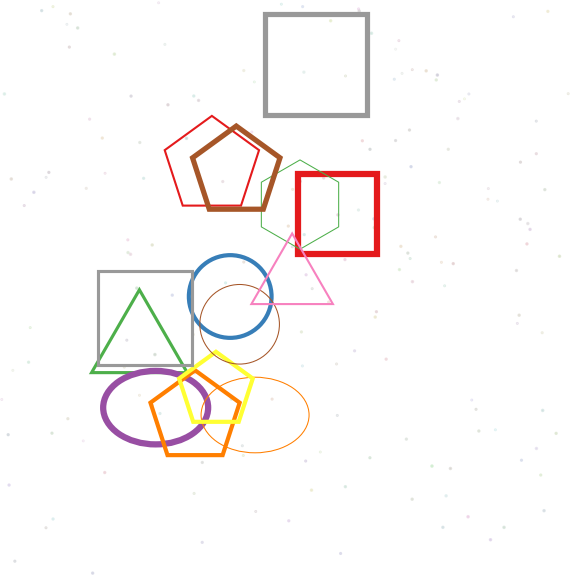[{"shape": "square", "thickness": 3, "radius": 0.34, "center": [0.585, 0.628]}, {"shape": "pentagon", "thickness": 1, "radius": 0.43, "center": [0.367, 0.713]}, {"shape": "circle", "thickness": 2, "radius": 0.36, "center": [0.399, 0.486]}, {"shape": "triangle", "thickness": 1.5, "radius": 0.48, "center": [0.241, 0.402]}, {"shape": "hexagon", "thickness": 0.5, "radius": 0.39, "center": [0.519, 0.645]}, {"shape": "oval", "thickness": 3, "radius": 0.45, "center": [0.27, 0.293]}, {"shape": "pentagon", "thickness": 2, "radius": 0.41, "center": [0.338, 0.277]}, {"shape": "oval", "thickness": 0.5, "radius": 0.47, "center": [0.442, 0.281]}, {"shape": "pentagon", "thickness": 2, "radius": 0.34, "center": [0.374, 0.323]}, {"shape": "circle", "thickness": 0.5, "radius": 0.34, "center": [0.415, 0.438]}, {"shape": "pentagon", "thickness": 2.5, "radius": 0.4, "center": [0.409, 0.701]}, {"shape": "triangle", "thickness": 1, "radius": 0.41, "center": [0.506, 0.513]}, {"shape": "square", "thickness": 2.5, "radius": 0.44, "center": [0.547, 0.888]}, {"shape": "square", "thickness": 1.5, "radius": 0.41, "center": [0.252, 0.449]}]